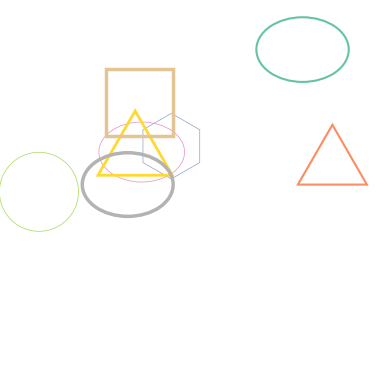[{"shape": "oval", "thickness": 1.5, "radius": 0.6, "center": [0.786, 0.871]}, {"shape": "triangle", "thickness": 1.5, "radius": 0.52, "center": [0.863, 0.572]}, {"shape": "hexagon", "thickness": 0.5, "radius": 0.43, "center": [0.445, 0.62]}, {"shape": "oval", "thickness": 0.5, "radius": 0.56, "center": [0.368, 0.605]}, {"shape": "circle", "thickness": 0.5, "radius": 0.51, "center": [0.101, 0.502]}, {"shape": "triangle", "thickness": 2, "radius": 0.56, "center": [0.351, 0.6]}, {"shape": "square", "thickness": 2.5, "radius": 0.43, "center": [0.363, 0.733]}, {"shape": "oval", "thickness": 2.5, "radius": 0.59, "center": [0.332, 0.521]}]